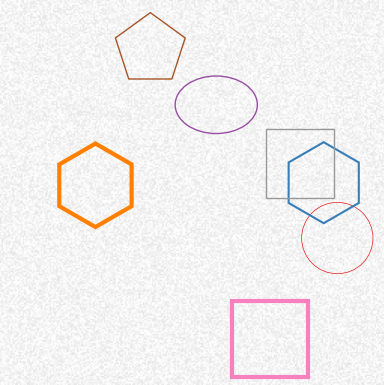[{"shape": "circle", "thickness": 0.5, "radius": 0.46, "center": [0.876, 0.382]}, {"shape": "hexagon", "thickness": 1.5, "radius": 0.53, "center": [0.841, 0.525]}, {"shape": "oval", "thickness": 1, "radius": 0.53, "center": [0.562, 0.728]}, {"shape": "hexagon", "thickness": 3, "radius": 0.54, "center": [0.248, 0.519]}, {"shape": "pentagon", "thickness": 1, "radius": 0.48, "center": [0.39, 0.872]}, {"shape": "square", "thickness": 3, "radius": 0.5, "center": [0.701, 0.119]}, {"shape": "square", "thickness": 1, "radius": 0.45, "center": [0.779, 0.575]}]